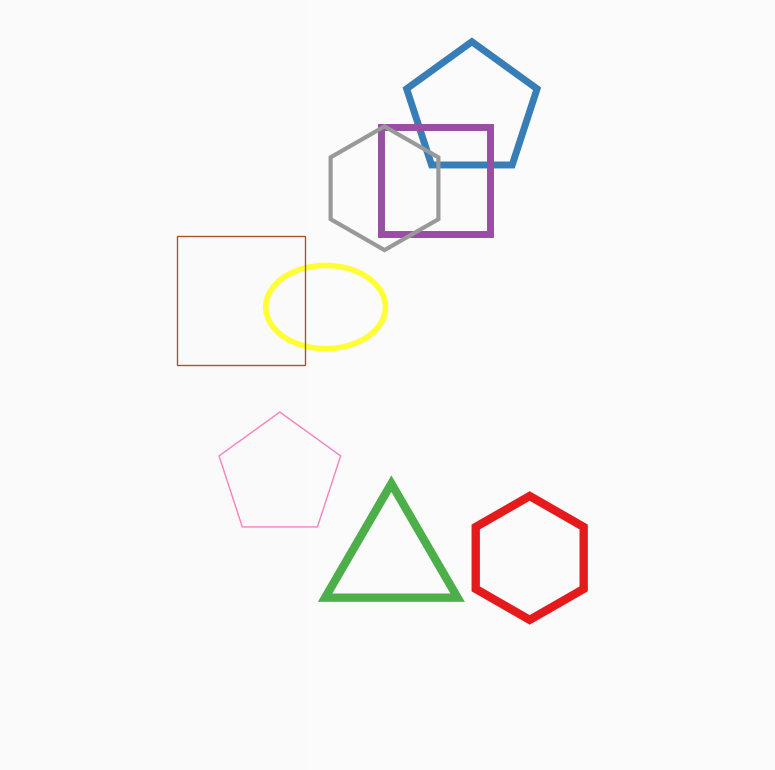[{"shape": "hexagon", "thickness": 3, "radius": 0.4, "center": [0.683, 0.275]}, {"shape": "pentagon", "thickness": 2.5, "radius": 0.44, "center": [0.609, 0.857]}, {"shape": "triangle", "thickness": 3, "radius": 0.49, "center": [0.505, 0.273]}, {"shape": "square", "thickness": 2.5, "radius": 0.35, "center": [0.562, 0.766]}, {"shape": "oval", "thickness": 2, "radius": 0.39, "center": [0.42, 0.601]}, {"shape": "square", "thickness": 0.5, "radius": 0.42, "center": [0.311, 0.61]}, {"shape": "pentagon", "thickness": 0.5, "radius": 0.41, "center": [0.361, 0.382]}, {"shape": "hexagon", "thickness": 1.5, "radius": 0.4, "center": [0.496, 0.756]}]